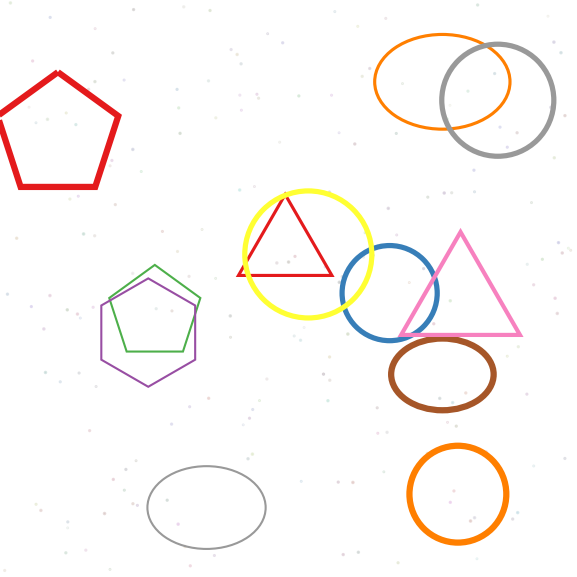[{"shape": "pentagon", "thickness": 3, "radius": 0.55, "center": [0.1, 0.764]}, {"shape": "triangle", "thickness": 1.5, "radius": 0.47, "center": [0.494, 0.569]}, {"shape": "circle", "thickness": 2.5, "radius": 0.41, "center": [0.675, 0.492]}, {"shape": "pentagon", "thickness": 1, "radius": 0.41, "center": [0.268, 0.457]}, {"shape": "hexagon", "thickness": 1, "radius": 0.47, "center": [0.257, 0.423]}, {"shape": "oval", "thickness": 1.5, "radius": 0.59, "center": [0.766, 0.857]}, {"shape": "circle", "thickness": 3, "radius": 0.42, "center": [0.793, 0.143]}, {"shape": "circle", "thickness": 2.5, "radius": 0.55, "center": [0.534, 0.559]}, {"shape": "oval", "thickness": 3, "radius": 0.44, "center": [0.766, 0.351]}, {"shape": "triangle", "thickness": 2, "radius": 0.59, "center": [0.797, 0.479]}, {"shape": "oval", "thickness": 1, "radius": 0.51, "center": [0.358, 0.12]}, {"shape": "circle", "thickness": 2.5, "radius": 0.49, "center": [0.862, 0.826]}]